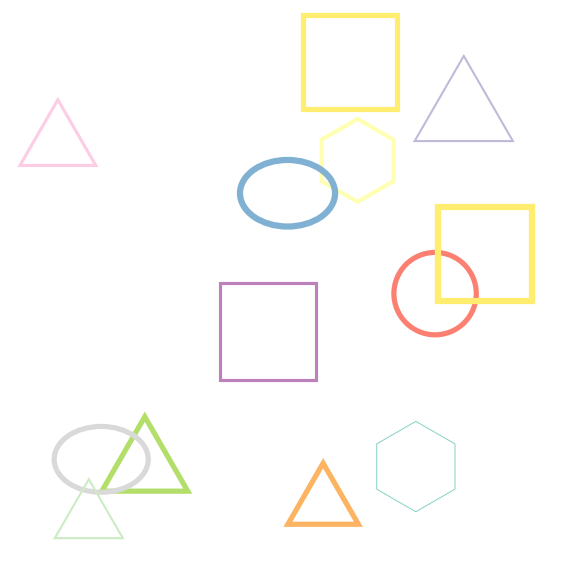[{"shape": "hexagon", "thickness": 0.5, "radius": 0.39, "center": [0.72, 0.191]}, {"shape": "hexagon", "thickness": 2, "radius": 0.36, "center": [0.619, 0.721]}, {"shape": "triangle", "thickness": 1, "radius": 0.49, "center": [0.803, 0.804]}, {"shape": "circle", "thickness": 2.5, "radius": 0.36, "center": [0.753, 0.491]}, {"shape": "oval", "thickness": 3, "radius": 0.41, "center": [0.498, 0.665]}, {"shape": "triangle", "thickness": 2.5, "radius": 0.35, "center": [0.56, 0.127]}, {"shape": "triangle", "thickness": 2.5, "radius": 0.43, "center": [0.251, 0.192]}, {"shape": "triangle", "thickness": 1.5, "radius": 0.38, "center": [0.1, 0.751]}, {"shape": "oval", "thickness": 2.5, "radius": 0.41, "center": [0.175, 0.204]}, {"shape": "square", "thickness": 1.5, "radius": 0.42, "center": [0.464, 0.425]}, {"shape": "triangle", "thickness": 1, "radius": 0.34, "center": [0.154, 0.101]}, {"shape": "square", "thickness": 3, "radius": 0.41, "center": [0.84, 0.56]}, {"shape": "square", "thickness": 2.5, "radius": 0.41, "center": [0.606, 0.892]}]